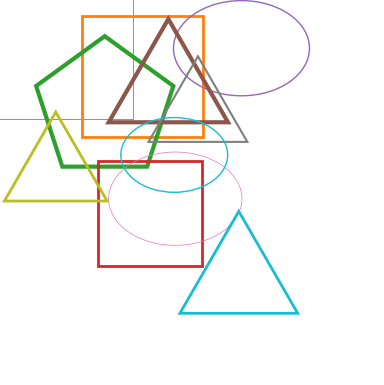[{"shape": "square", "thickness": 0.5, "radius": 0.95, "center": [0.155, 0.882]}, {"shape": "square", "thickness": 2, "radius": 0.79, "center": [0.371, 0.802]}, {"shape": "pentagon", "thickness": 3, "radius": 0.94, "center": [0.272, 0.719]}, {"shape": "square", "thickness": 2, "radius": 0.68, "center": [0.39, 0.445]}, {"shape": "oval", "thickness": 1, "radius": 0.88, "center": [0.627, 0.875]}, {"shape": "triangle", "thickness": 3, "radius": 0.89, "center": [0.437, 0.772]}, {"shape": "oval", "thickness": 0.5, "radius": 0.87, "center": [0.455, 0.484]}, {"shape": "triangle", "thickness": 1.5, "radius": 0.74, "center": [0.514, 0.706]}, {"shape": "triangle", "thickness": 2, "radius": 0.77, "center": [0.145, 0.555]}, {"shape": "oval", "thickness": 1, "radius": 0.69, "center": [0.453, 0.598]}, {"shape": "triangle", "thickness": 2, "radius": 0.88, "center": [0.62, 0.275]}]